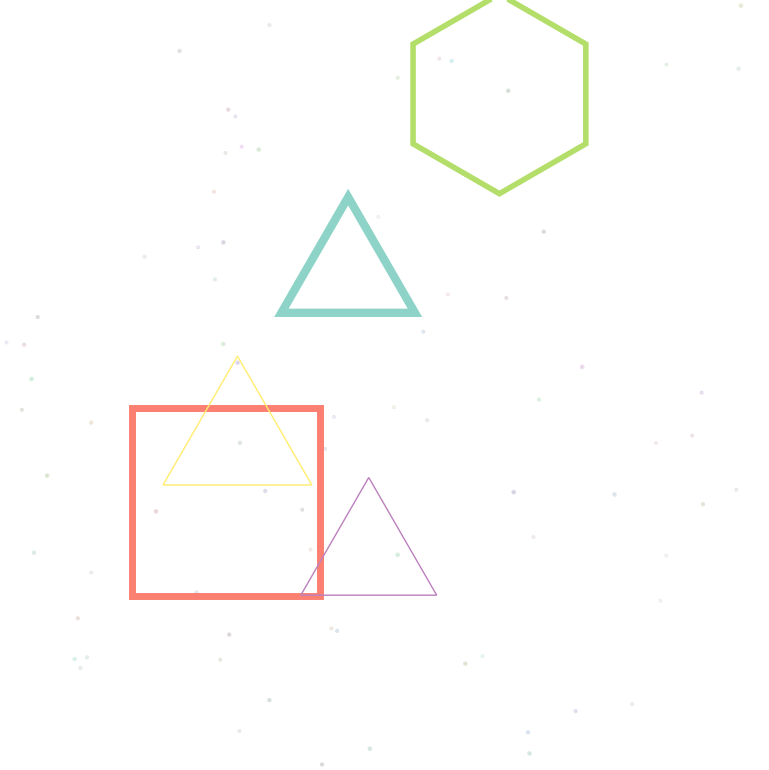[{"shape": "triangle", "thickness": 3, "radius": 0.5, "center": [0.452, 0.644]}, {"shape": "square", "thickness": 2.5, "radius": 0.61, "center": [0.294, 0.348]}, {"shape": "hexagon", "thickness": 2, "radius": 0.65, "center": [0.649, 0.878]}, {"shape": "triangle", "thickness": 0.5, "radius": 0.51, "center": [0.479, 0.278]}, {"shape": "triangle", "thickness": 0.5, "radius": 0.56, "center": [0.308, 0.426]}]